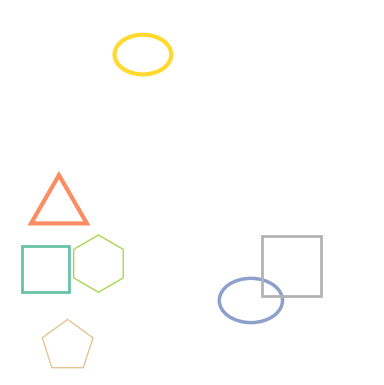[{"shape": "square", "thickness": 2, "radius": 0.3, "center": [0.118, 0.301]}, {"shape": "triangle", "thickness": 3, "radius": 0.42, "center": [0.153, 0.461]}, {"shape": "oval", "thickness": 2.5, "radius": 0.41, "center": [0.652, 0.22]}, {"shape": "hexagon", "thickness": 1, "radius": 0.37, "center": [0.256, 0.315]}, {"shape": "oval", "thickness": 3, "radius": 0.37, "center": [0.371, 0.858]}, {"shape": "pentagon", "thickness": 1, "radius": 0.35, "center": [0.176, 0.101]}, {"shape": "square", "thickness": 2, "radius": 0.39, "center": [0.758, 0.309]}]